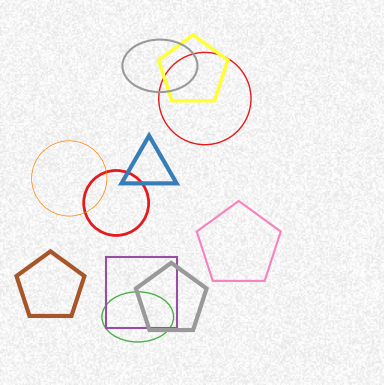[{"shape": "circle", "thickness": 2, "radius": 0.42, "center": [0.302, 0.473]}, {"shape": "circle", "thickness": 1, "radius": 0.6, "center": [0.532, 0.744]}, {"shape": "triangle", "thickness": 3, "radius": 0.41, "center": [0.387, 0.565]}, {"shape": "oval", "thickness": 1, "radius": 0.47, "center": [0.358, 0.177]}, {"shape": "square", "thickness": 1.5, "radius": 0.46, "center": [0.368, 0.239]}, {"shape": "circle", "thickness": 0.5, "radius": 0.49, "center": [0.18, 0.537]}, {"shape": "pentagon", "thickness": 2.5, "radius": 0.47, "center": [0.502, 0.815]}, {"shape": "pentagon", "thickness": 3, "radius": 0.46, "center": [0.131, 0.254]}, {"shape": "pentagon", "thickness": 1.5, "radius": 0.57, "center": [0.62, 0.363]}, {"shape": "pentagon", "thickness": 3, "radius": 0.48, "center": [0.445, 0.221]}, {"shape": "oval", "thickness": 1.5, "radius": 0.49, "center": [0.415, 0.829]}]